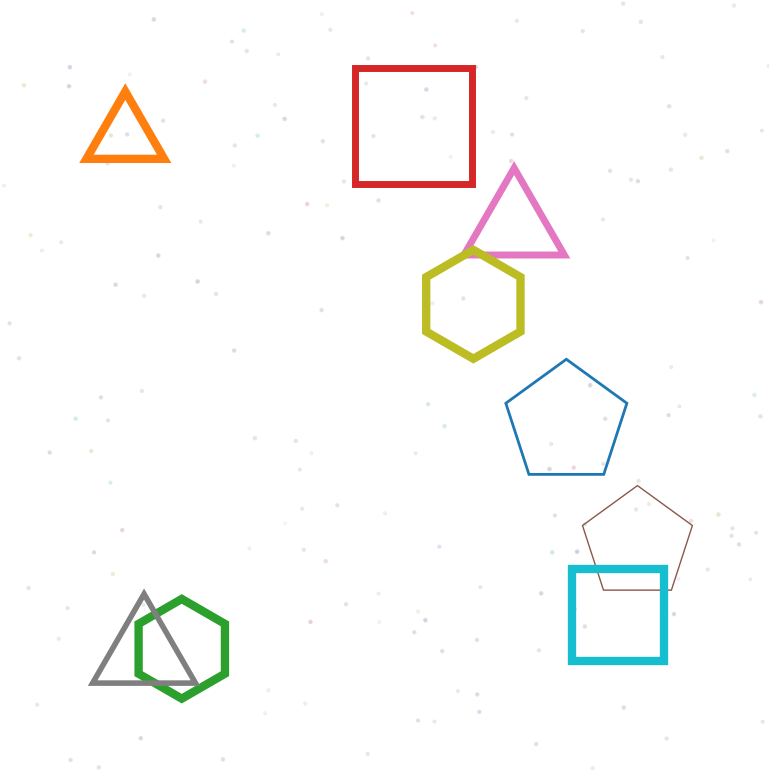[{"shape": "pentagon", "thickness": 1, "radius": 0.41, "center": [0.736, 0.451]}, {"shape": "triangle", "thickness": 3, "radius": 0.29, "center": [0.163, 0.823]}, {"shape": "hexagon", "thickness": 3, "radius": 0.32, "center": [0.236, 0.157]}, {"shape": "square", "thickness": 2.5, "radius": 0.38, "center": [0.537, 0.836]}, {"shape": "pentagon", "thickness": 0.5, "radius": 0.38, "center": [0.828, 0.294]}, {"shape": "triangle", "thickness": 2.5, "radius": 0.38, "center": [0.668, 0.706]}, {"shape": "triangle", "thickness": 2, "radius": 0.39, "center": [0.187, 0.151]}, {"shape": "hexagon", "thickness": 3, "radius": 0.35, "center": [0.615, 0.605]}, {"shape": "square", "thickness": 3, "radius": 0.3, "center": [0.803, 0.201]}]